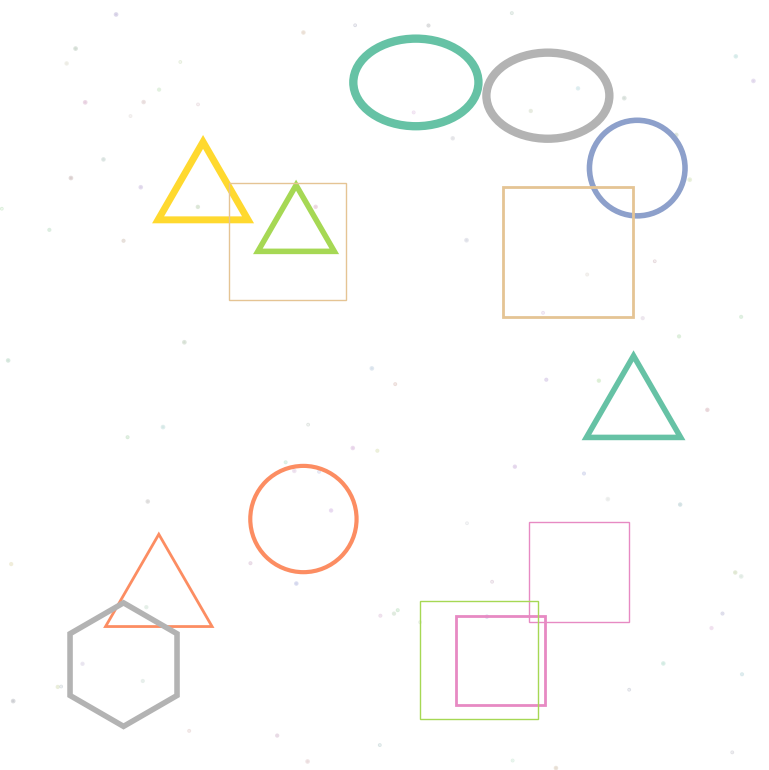[{"shape": "oval", "thickness": 3, "radius": 0.41, "center": [0.54, 0.893]}, {"shape": "triangle", "thickness": 2, "radius": 0.35, "center": [0.823, 0.467]}, {"shape": "triangle", "thickness": 1, "radius": 0.4, "center": [0.206, 0.226]}, {"shape": "circle", "thickness": 1.5, "radius": 0.35, "center": [0.394, 0.326]}, {"shape": "circle", "thickness": 2, "radius": 0.31, "center": [0.828, 0.782]}, {"shape": "square", "thickness": 1, "radius": 0.29, "center": [0.65, 0.142]}, {"shape": "square", "thickness": 0.5, "radius": 0.33, "center": [0.752, 0.258]}, {"shape": "square", "thickness": 0.5, "radius": 0.38, "center": [0.622, 0.143]}, {"shape": "triangle", "thickness": 2, "radius": 0.29, "center": [0.385, 0.702]}, {"shape": "triangle", "thickness": 2.5, "radius": 0.34, "center": [0.264, 0.748]}, {"shape": "square", "thickness": 1, "radius": 0.42, "center": [0.737, 0.673]}, {"shape": "square", "thickness": 0.5, "radius": 0.38, "center": [0.373, 0.686]}, {"shape": "oval", "thickness": 3, "radius": 0.4, "center": [0.712, 0.876]}, {"shape": "hexagon", "thickness": 2, "radius": 0.4, "center": [0.16, 0.137]}]